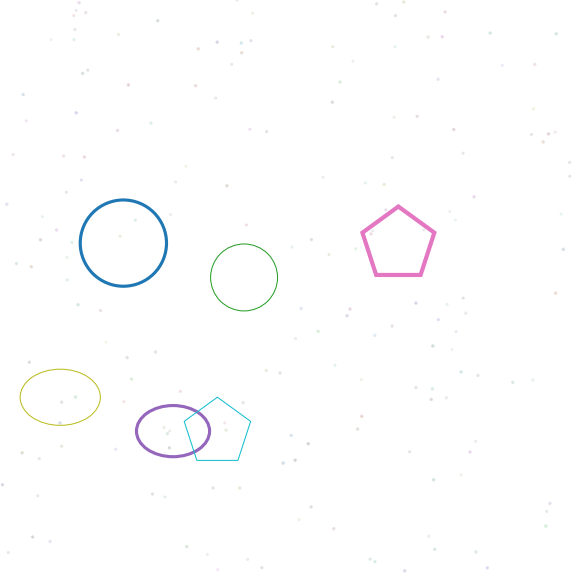[{"shape": "circle", "thickness": 1.5, "radius": 0.37, "center": [0.214, 0.578]}, {"shape": "circle", "thickness": 0.5, "radius": 0.29, "center": [0.423, 0.519]}, {"shape": "oval", "thickness": 1.5, "radius": 0.32, "center": [0.3, 0.253]}, {"shape": "pentagon", "thickness": 2, "radius": 0.33, "center": [0.69, 0.576]}, {"shape": "oval", "thickness": 0.5, "radius": 0.35, "center": [0.104, 0.311]}, {"shape": "pentagon", "thickness": 0.5, "radius": 0.3, "center": [0.376, 0.251]}]